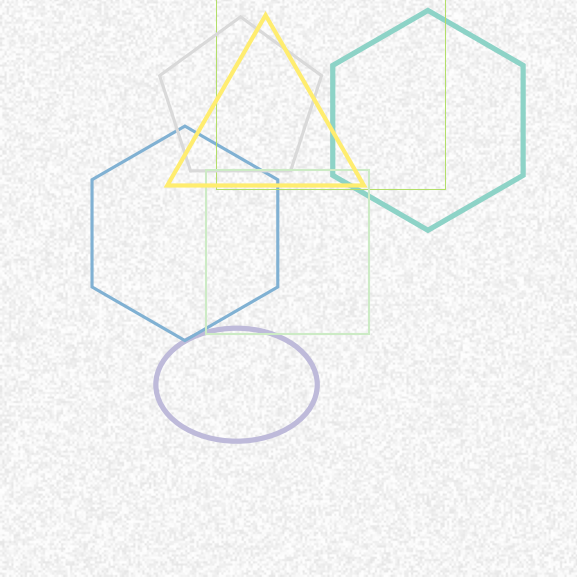[{"shape": "hexagon", "thickness": 2.5, "radius": 0.95, "center": [0.741, 0.791]}, {"shape": "oval", "thickness": 2.5, "radius": 0.7, "center": [0.41, 0.333]}, {"shape": "hexagon", "thickness": 1.5, "radius": 0.93, "center": [0.32, 0.595]}, {"shape": "square", "thickness": 0.5, "radius": 0.99, "center": [0.572, 0.87]}, {"shape": "pentagon", "thickness": 1.5, "radius": 0.74, "center": [0.417, 0.823]}, {"shape": "square", "thickness": 1, "radius": 0.71, "center": [0.498, 0.562]}, {"shape": "triangle", "thickness": 2, "radius": 0.98, "center": [0.46, 0.776]}]